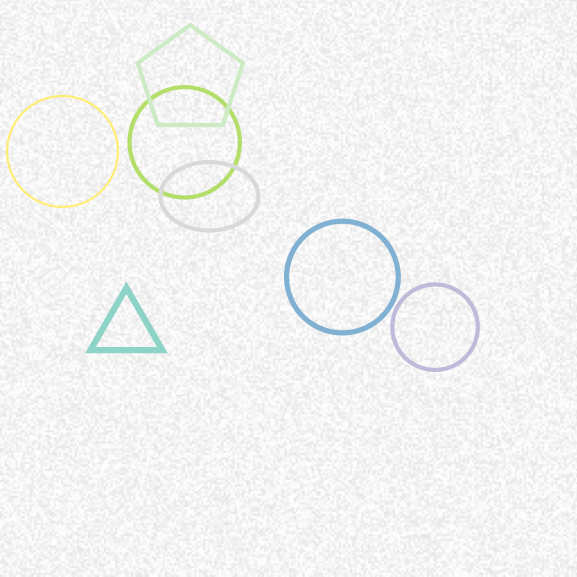[{"shape": "triangle", "thickness": 3, "radius": 0.36, "center": [0.219, 0.429]}, {"shape": "circle", "thickness": 2, "radius": 0.37, "center": [0.753, 0.433]}, {"shape": "circle", "thickness": 2.5, "radius": 0.48, "center": [0.593, 0.519]}, {"shape": "circle", "thickness": 2, "radius": 0.48, "center": [0.32, 0.753]}, {"shape": "oval", "thickness": 2, "radius": 0.42, "center": [0.363, 0.659]}, {"shape": "pentagon", "thickness": 2, "radius": 0.48, "center": [0.329, 0.86]}, {"shape": "circle", "thickness": 1, "radius": 0.48, "center": [0.108, 0.737]}]